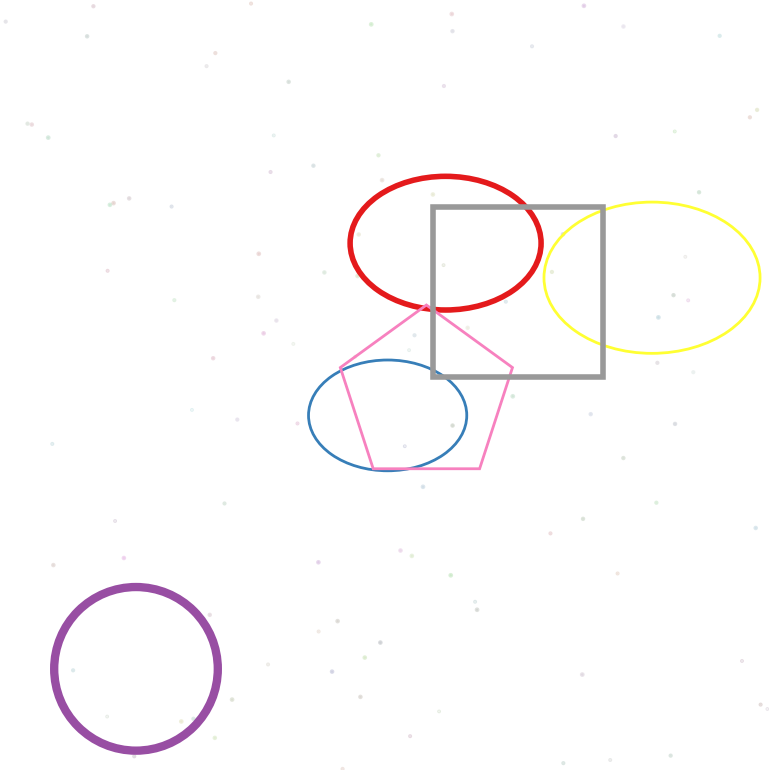[{"shape": "oval", "thickness": 2, "radius": 0.62, "center": [0.579, 0.684]}, {"shape": "oval", "thickness": 1, "radius": 0.51, "center": [0.503, 0.461]}, {"shape": "circle", "thickness": 3, "radius": 0.53, "center": [0.177, 0.131]}, {"shape": "oval", "thickness": 1, "radius": 0.7, "center": [0.847, 0.639]}, {"shape": "pentagon", "thickness": 1, "radius": 0.59, "center": [0.554, 0.486]}, {"shape": "square", "thickness": 2, "radius": 0.55, "center": [0.673, 0.621]}]